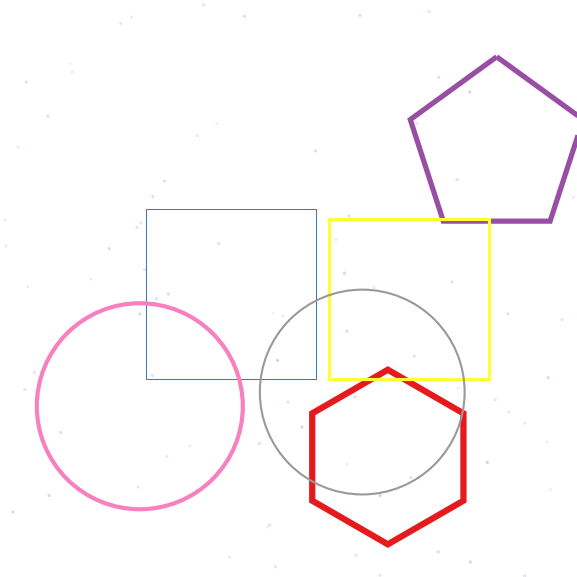[{"shape": "hexagon", "thickness": 3, "radius": 0.76, "center": [0.672, 0.208]}, {"shape": "square", "thickness": 0.5, "radius": 0.73, "center": [0.4, 0.49]}, {"shape": "pentagon", "thickness": 2.5, "radius": 0.79, "center": [0.86, 0.743]}, {"shape": "square", "thickness": 1.5, "radius": 0.69, "center": [0.708, 0.481]}, {"shape": "circle", "thickness": 2, "radius": 0.89, "center": [0.242, 0.296]}, {"shape": "circle", "thickness": 1, "radius": 0.89, "center": [0.627, 0.32]}]